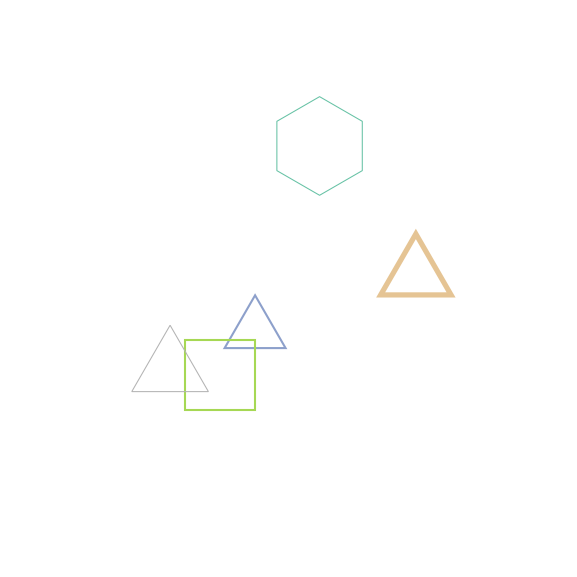[{"shape": "hexagon", "thickness": 0.5, "radius": 0.43, "center": [0.553, 0.746]}, {"shape": "triangle", "thickness": 1, "radius": 0.3, "center": [0.442, 0.427]}, {"shape": "square", "thickness": 1, "radius": 0.3, "center": [0.381, 0.35]}, {"shape": "triangle", "thickness": 2.5, "radius": 0.35, "center": [0.72, 0.524]}, {"shape": "triangle", "thickness": 0.5, "radius": 0.38, "center": [0.295, 0.359]}]